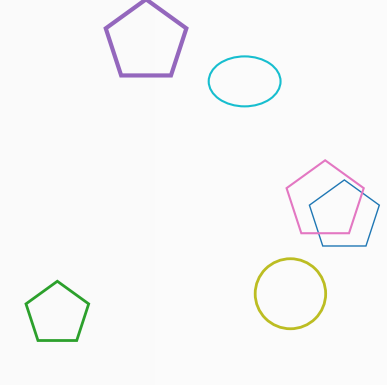[{"shape": "pentagon", "thickness": 1, "radius": 0.47, "center": [0.889, 0.438]}, {"shape": "pentagon", "thickness": 2, "radius": 0.43, "center": [0.148, 0.184]}, {"shape": "pentagon", "thickness": 3, "radius": 0.55, "center": [0.377, 0.892]}, {"shape": "pentagon", "thickness": 1.5, "radius": 0.52, "center": [0.839, 0.479]}, {"shape": "circle", "thickness": 2, "radius": 0.45, "center": [0.749, 0.237]}, {"shape": "oval", "thickness": 1.5, "radius": 0.46, "center": [0.631, 0.789]}]